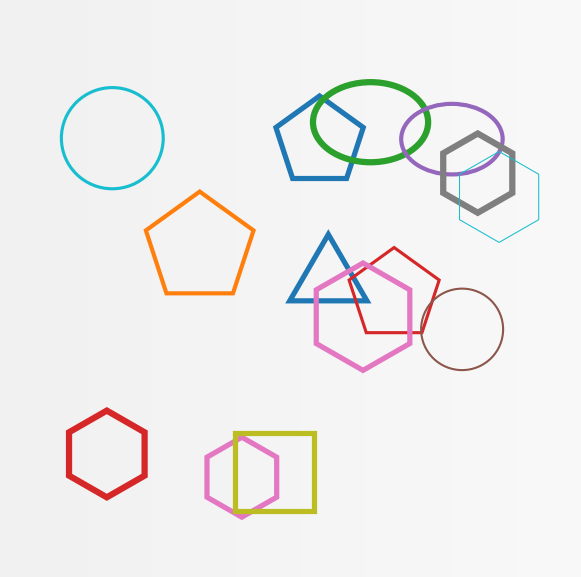[{"shape": "triangle", "thickness": 2.5, "radius": 0.38, "center": [0.565, 0.517]}, {"shape": "pentagon", "thickness": 2.5, "radius": 0.39, "center": [0.55, 0.754]}, {"shape": "pentagon", "thickness": 2, "radius": 0.49, "center": [0.344, 0.57]}, {"shape": "oval", "thickness": 3, "radius": 0.5, "center": [0.638, 0.788]}, {"shape": "pentagon", "thickness": 1.5, "radius": 0.41, "center": [0.678, 0.489]}, {"shape": "hexagon", "thickness": 3, "radius": 0.38, "center": [0.184, 0.213]}, {"shape": "oval", "thickness": 2, "radius": 0.44, "center": [0.778, 0.758]}, {"shape": "circle", "thickness": 1, "radius": 0.35, "center": [0.795, 0.429]}, {"shape": "hexagon", "thickness": 2.5, "radius": 0.46, "center": [0.625, 0.451]}, {"shape": "hexagon", "thickness": 2.5, "radius": 0.35, "center": [0.416, 0.173]}, {"shape": "hexagon", "thickness": 3, "radius": 0.34, "center": [0.822, 0.699]}, {"shape": "square", "thickness": 2.5, "radius": 0.34, "center": [0.472, 0.182]}, {"shape": "hexagon", "thickness": 0.5, "radius": 0.39, "center": [0.859, 0.658]}, {"shape": "circle", "thickness": 1.5, "radius": 0.44, "center": [0.193, 0.76]}]